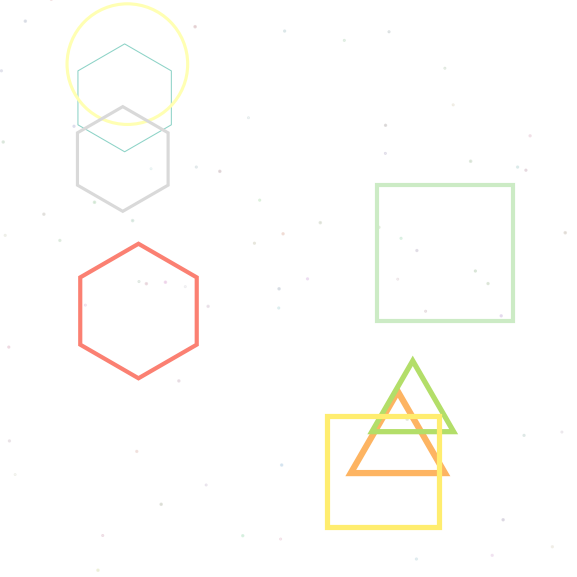[{"shape": "hexagon", "thickness": 0.5, "radius": 0.47, "center": [0.216, 0.83]}, {"shape": "circle", "thickness": 1.5, "radius": 0.52, "center": [0.221, 0.888]}, {"shape": "hexagon", "thickness": 2, "radius": 0.58, "center": [0.24, 0.461]}, {"shape": "triangle", "thickness": 3, "radius": 0.47, "center": [0.689, 0.227]}, {"shape": "triangle", "thickness": 2.5, "radius": 0.41, "center": [0.715, 0.293]}, {"shape": "hexagon", "thickness": 1.5, "radius": 0.45, "center": [0.213, 0.724]}, {"shape": "square", "thickness": 2, "radius": 0.59, "center": [0.771, 0.561]}, {"shape": "square", "thickness": 2.5, "radius": 0.48, "center": [0.663, 0.182]}]